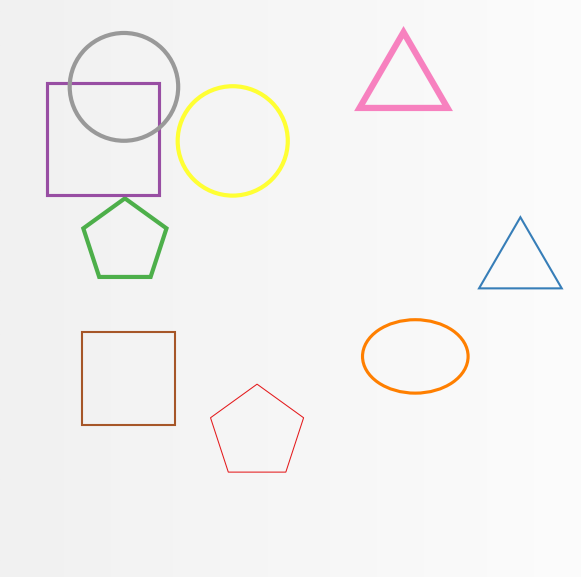[{"shape": "pentagon", "thickness": 0.5, "radius": 0.42, "center": [0.442, 0.25]}, {"shape": "triangle", "thickness": 1, "radius": 0.41, "center": [0.895, 0.541]}, {"shape": "pentagon", "thickness": 2, "radius": 0.38, "center": [0.215, 0.58]}, {"shape": "square", "thickness": 1.5, "radius": 0.48, "center": [0.177, 0.759]}, {"shape": "oval", "thickness": 1.5, "radius": 0.45, "center": [0.715, 0.382]}, {"shape": "circle", "thickness": 2, "radius": 0.47, "center": [0.4, 0.755]}, {"shape": "square", "thickness": 1, "radius": 0.4, "center": [0.221, 0.344]}, {"shape": "triangle", "thickness": 3, "radius": 0.44, "center": [0.694, 0.856]}, {"shape": "circle", "thickness": 2, "radius": 0.47, "center": [0.213, 0.849]}]